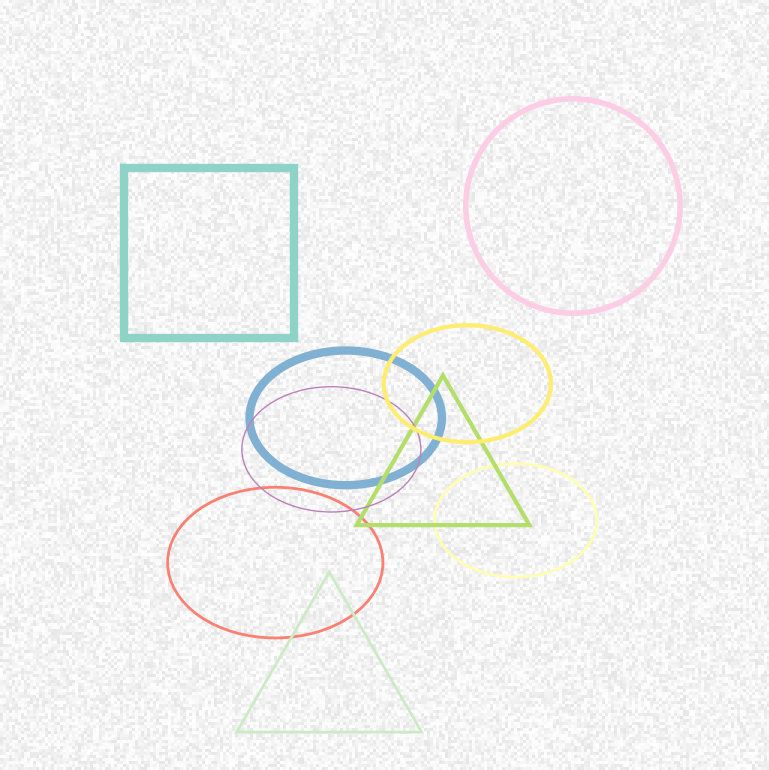[{"shape": "square", "thickness": 3, "radius": 0.55, "center": [0.271, 0.671]}, {"shape": "oval", "thickness": 1, "radius": 0.53, "center": [0.67, 0.324]}, {"shape": "oval", "thickness": 1, "radius": 0.7, "center": [0.357, 0.269]}, {"shape": "oval", "thickness": 3, "radius": 0.62, "center": [0.449, 0.457]}, {"shape": "triangle", "thickness": 1.5, "radius": 0.65, "center": [0.575, 0.383]}, {"shape": "circle", "thickness": 2, "radius": 0.7, "center": [0.744, 0.732]}, {"shape": "oval", "thickness": 0.5, "radius": 0.58, "center": [0.43, 0.416]}, {"shape": "triangle", "thickness": 1, "radius": 0.69, "center": [0.427, 0.119]}, {"shape": "oval", "thickness": 1.5, "radius": 0.54, "center": [0.607, 0.502]}]